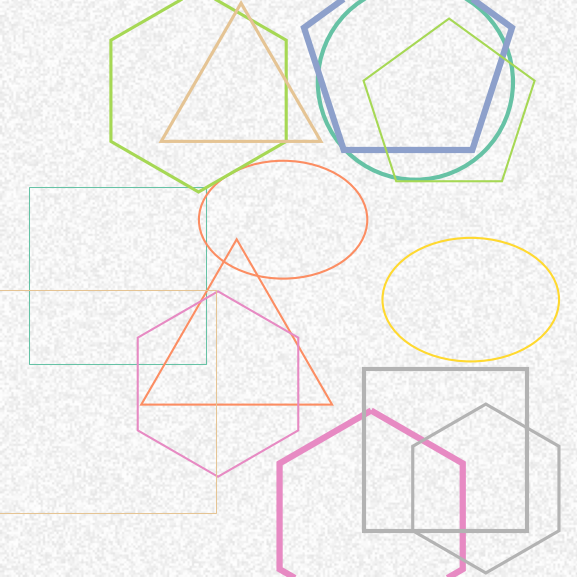[{"shape": "circle", "thickness": 2, "radius": 0.84, "center": [0.719, 0.857]}, {"shape": "square", "thickness": 0.5, "radius": 0.76, "center": [0.204, 0.523]}, {"shape": "triangle", "thickness": 1, "radius": 0.95, "center": [0.41, 0.394]}, {"shape": "oval", "thickness": 1, "radius": 0.73, "center": [0.49, 0.619]}, {"shape": "pentagon", "thickness": 3, "radius": 0.95, "center": [0.706, 0.893]}, {"shape": "hexagon", "thickness": 3, "radius": 0.92, "center": [0.643, 0.105]}, {"shape": "hexagon", "thickness": 1, "radius": 0.8, "center": [0.377, 0.334]}, {"shape": "pentagon", "thickness": 1, "radius": 0.78, "center": [0.778, 0.811]}, {"shape": "hexagon", "thickness": 1.5, "radius": 0.88, "center": [0.344, 0.842]}, {"shape": "oval", "thickness": 1, "radius": 0.76, "center": [0.815, 0.48]}, {"shape": "triangle", "thickness": 1.5, "radius": 0.8, "center": [0.417, 0.834]}, {"shape": "square", "thickness": 0.5, "radius": 0.97, "center": [0.182, 0.304]}, {"shape": "square", "thickness": 2, "radius": 0.7, "center": [0.772, 0.22]}, {"shape": "hexagon", "thickness": 1.5, "radius": 0.73, "center": [0.841, 0.153]}]